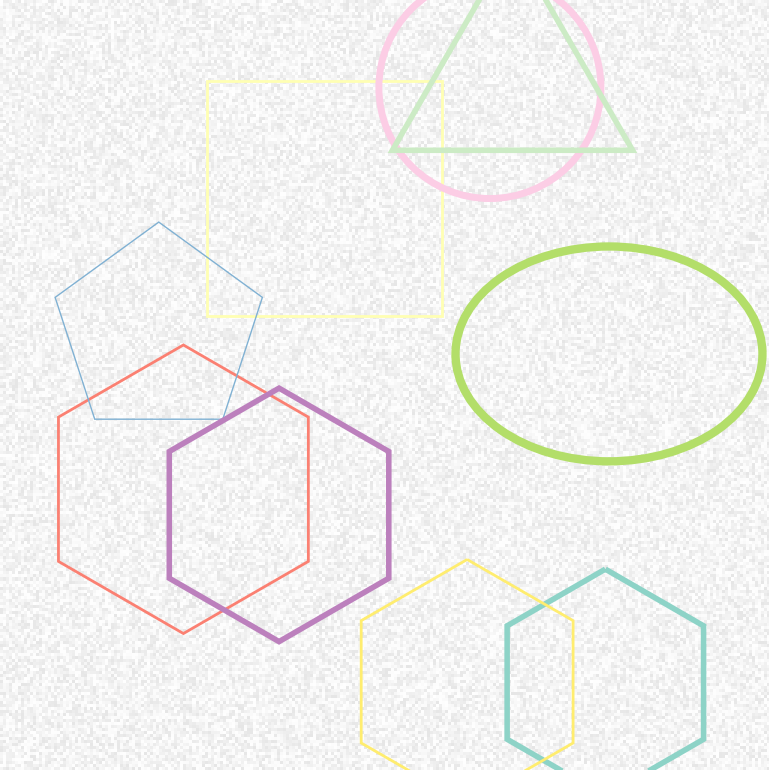[{"shape": "hexagon", "thickness": 2, "radius": 0.74, "center": [0.786, 0.114]}, {"shape": "square", "thickness": 1, "radius": 0.76, "center": [0.421, 0.742]}, {"shape": "hexagon", "thickness": 1, "radius": 0.94, "center": [0.238, 0.365]}, {"shape": "pentagon", "thickness": 0.5, "radius": 0.71, "center": [0.206, 0.57]}, {"shape": "oval", "thickness": 3, "radius": 1.0, "center": [0.791, 0.54]}, {"shape": "circle", "thickness": 2.5, "radius": 0.72, "center": [0.636, 0.886]}, {"shape": "hexagon", "thickness": 2, "radius": 0.82, "center": [0.362, 0.331]}, {"shape": "triangle", "thickness": 2, "radius": 0.9, "center": [0.666, 0.895]}, {"shape": "hexagon", "thickness": 1, "radius": 0.79, "center": [0.607, 0.115]}]